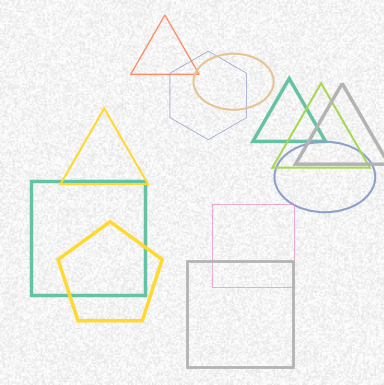[{"shape": "square", "thickness": 2.5, "radius": 0.74, "center": [0.228, 0.383]}, {"shape": "triangle", "thickness": 2.5, "radius": 0.54, "center": [0.751, 0.687]}, {"shape": "triangle", "thickness": 1, "radius": 0.51, "center": [0.428, 0.858]}, {"shape": "oval", "thickness": 1.5, "radius": 0.65, "center": [0.844, 0.54]}, {"shape": "hexagon", "thickness": 0.5, "radius": 0.58, "center": [0.541, 0.752]}, {"shape": "square", "thickness": 0.5, "radius": 0.54, "center": [0.657, 0.361]}, {"shape": "triangle", "thickness": 1.5, "radius": 0.73, "center": [0.834, 0.638]}, {"shape": "pentagon", "thickness": 2.5, "radius": 0.71, "center": [0.286, 0.282]}, {"shape": "triangle", "thickness": 1.5, "radius": 0.66, "center": [0.271, 0.587]}, {"shape": "oval", "thickness": 1.5, "radius": 0.52, "center": [0.607, 0.788]}, {"shape": "triangle", "thickness": 2.5, "radius": 0.7, "center": [0.889, 0.643]}, {"shape": "square", "thickness": 2, "radius": 0.69, "center": [0.624, 0.183]}]